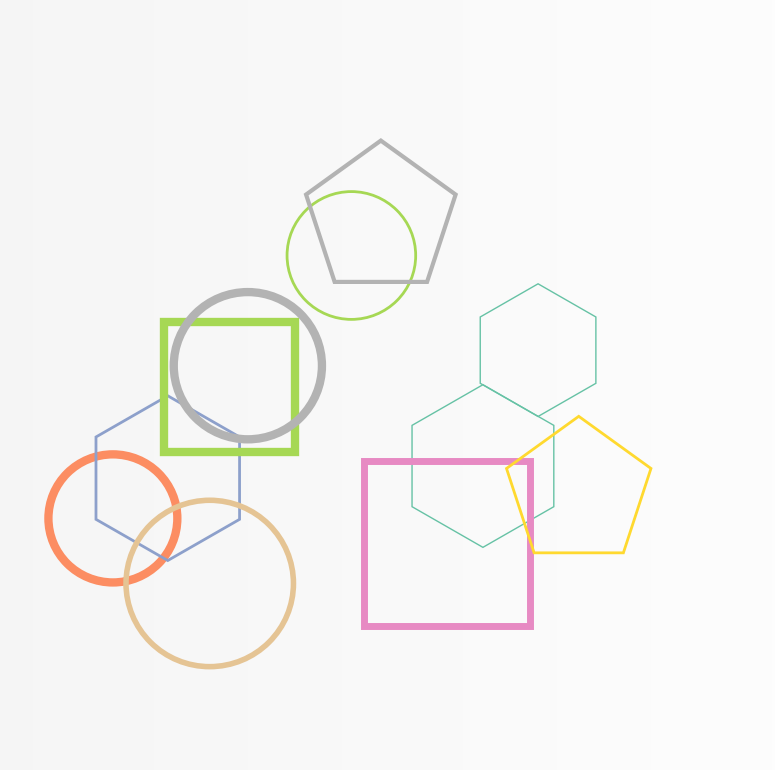[{"shape": "hexagon", "thickness": 0.5, "radius": 0.43, "center": [0.694, 0.545]}, {"shape": "hexagon", "thickness": 0.5, "radius": 0.53, "center": [0.623, 0.395]}, {"shape": "circle", "thickness": 3, "radius": 0.42, "center": [0.146, 0.327]}, {"shape": "hexagon", "thickness": 1, "radius": 0.53, "center": [0.216, 0.379]}, {"shape": "square", "thickness": 2.5, "radius": 0.54, "center": [0.577, 0.294]}, {"shape": "square", "thickness": 3, "radius": 0.42, "center": [0.296, 0.497]}, {"shape": "circle", "thickness": 1, "radius": 0.41, "center": [0.453, 0.668]}, {"shape": "pentagon", "thickness": 1, "radius": 0.49, "center": [0.747, 0.361]}, {"shape": "circle", "thickness": 2, "radius": 0.54, "center": [0.271, 0.242]}, {"shape": "pentagon", "thickness": 1.5, "radius": 0.51, "center": [0.491, 0.716]}, {"shape": "circle", "thickness": 3, "radius": 0.48, "center": [0.32, 0.525]}]